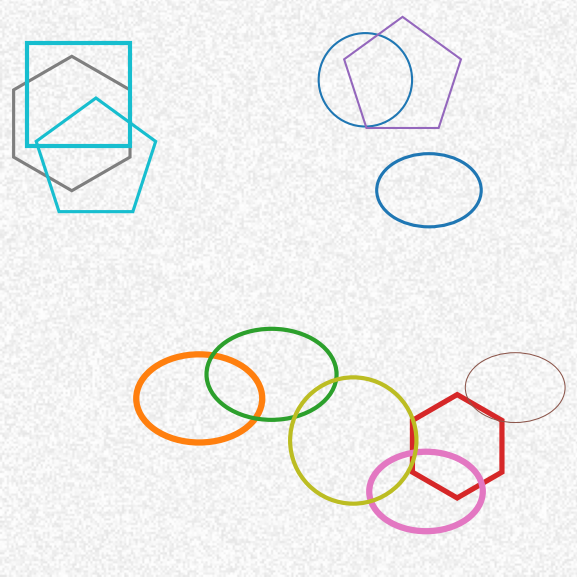[{"shape": "circle", "thickness": 1, "radius": 0.4, "center": [0.633, 0.861]}, {"shape": "oval", "thickness": 1.5, "radius": 0.45, "center": [0.743, 0.67]}, {"shape": "oval", "thickness": 3, "radius": 0.55, "center": [0.345, 0.309]}, {"shape": "oval", "thickness": 2, "radius": 0.56, "center": [0.47, 0.351]}, {"shape": "hexagon", "thickness": 2.5, "radius": 0.45, "center": [0.792, 0.226]}, {"shape": "pentagon", "thickness": 1, "radius": 0.53, "center": [0.697, 0.864]}, {"shape": "oval", "thickness": 0.5, "radius": 0.43, "center": [0.892, 0.328]}, {"shape": "oval", "thickness": 3, "radius": 0.49, "center": [0.738, 0.148]}, {"shape": "hexagon", "thickness": 1.5, "radius": 0.58, "center": [0.124, 0.785]}, {"shape": "circle", "thickness": 2, "radius": 0.55, "center": [0.612, 0.236]}, {"shape": "pentagon", "thickness": 1.5, "radius": 0.54, "center": [0.166, 0.721]}, {"shape": "square", "thickness": 2, "radius": 0.45, "center": [0.136, 0.835]}]